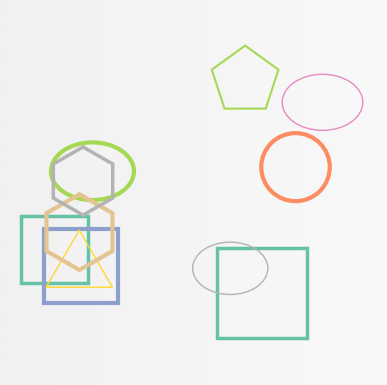[{"shape": "square", "thickness": 2.5, "radius": 0.43, "center": [0.14, 0.352]}, {"shape": "square", "thickness": 2.5, "radius": 0.58, "center": [0.677, 0.239]}, {"shape": "circle", "thickness": 3, "radius": 0.44, "center": [0.763, 0.566]}, {"shape": "square", "thickness": 3, "radius": 0.48, "center": [0.209, 0.309]}, {"shape": "oval", "thickness": 1, "radius": 0.52, "center": [0.832, 0.734]}, {"shape": "pentagon", "thickness": 1.5, "radius": 0.45, "center": [0.633, 0.791]}, {"shape": "oval", "thickness": 3, "radius": 0.54, "center": [0.239, 0.555]}, {"shape": "triangle", "thickness": 1, "radius": 0.49, "center": [0.204, 0.303]}, {"shape": "hexagon", "thickness": 3, "radius": 0.49, "center": [0.205, 0.397]}, {"shape": "hexagon", "thickness": 2.5, "radius": 0.44, "center": [0.214, 0.53]}, {"shape": "oval", "thickness": 1, "radius": 0.49, "center": [0.594, 0.303]}]